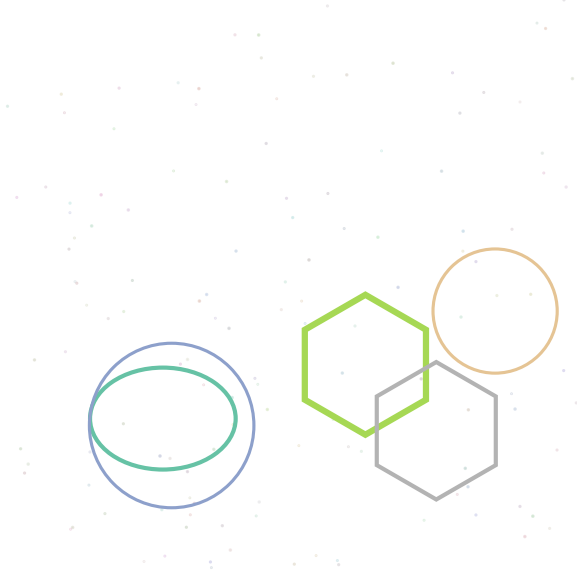[{"shape": "oval", "thickness": 2, "radius": 0.63, "center": [0.282, 0.274]}, {"shape": "circle", "thickness": 1.5, "radius": 0.71, "center": [0.297, 0.262]}, {"shape": "hexagon", "thickness": 3, "radius": 0.61, "center": [0.633, 0.368]}, {"shape": "circle", "thickness": 1.5, "radius": 0.54, "center": [0.857, 0.461]}, {"shape": "hexagon", "thickness": 2, "radius": 0.59, "center": [0.755, 0.253]}]